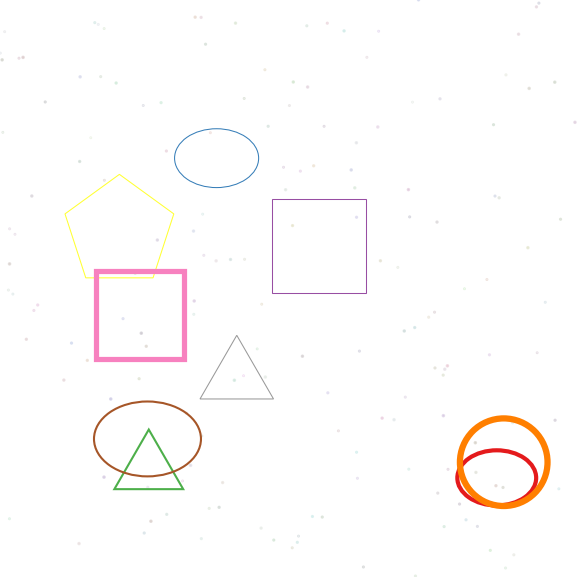[{"shape": "oval", "thickness": 2, "radius": 0.34, "center": [0.86, 0.172]}, {"shape": "oval", "thickness": 0.5, "radius": 0.36, "center": [0.375, 0.725]}, {"shape": "triangle", "thickness": 1, "radius": 0.34, "center": [0.258, 0.187]}, {"shape": "square", "thickness": 0.5, "radius": 0.41, "center": [0.552, 0.572]}, {"shape": "circle", "thickness": 3, "radius": 0.38, "center": [0.872, 0.199]}, {"shape": "pentagon", "thickness": 0.5, "radius": 0.5, "center": [0.207, 0.598]}, {"shape": "oval", "thickness": 1, "radius": 0.46, "center": [0.255, 0.239]}, {"shape": "square", "thickness": 2.5, "radius": 0.38, "center": [0.243, 0.453]}, {"shape": "triangle", "thickness": 0.5, "radius": 0.37, "center": [0.41, 0.345]}]